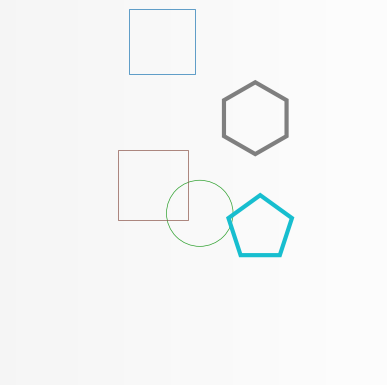[{"shape": "square", "thickness": 0.5, "radius": 0.42, "center": [0.417, 0.891]}, {"shape": "circle", "thickness": 0.5, "radius": 0.43, "center": [0.516, 0.446]}, {"shape": "square", "thickness": 0.5, "radius": 0.45, "center": [0.394, 0.519]}, {"shape": "hexagon", "thickness": 3, "radius": 0.47, "center": [0.659, 0.693]}, {"shape": "pentagon", "thickness": 3, "radius": 0.43, "center": [0.671, 0.407]}]